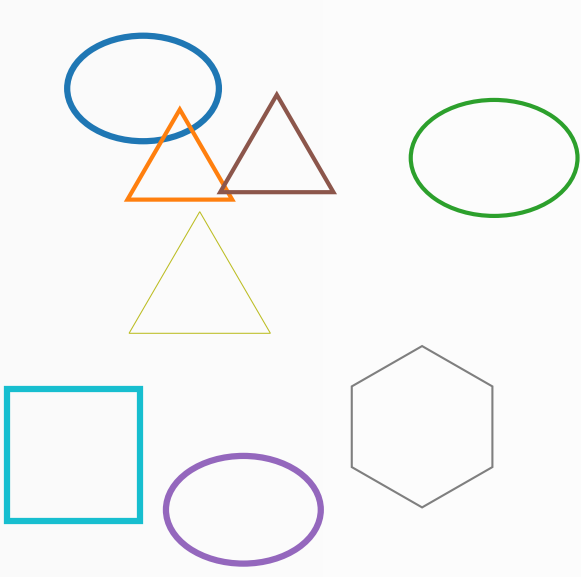[{"shape": "oval", "thickness": 3, "radius": 0.65, "center": [0.246, 0.846]}, {"shape": "triangle", "thickness": 2, "radius": 0.52, "center": [0.309, 0.706]}, {"shape": "oval", "thickness": 2, "radius": 0.72, "center": [0.85, 0.726]}, {"shape": "oval", "thickness": 3, "radius": 0.67, "center": [0.419, 0.116]}, {"shape": "triangle", "thickness": 2, "radius": 0.56, "center": [0.476, 0.723]}, {"shape": "hexagon", "thickness": 1, "radius": 0.7, "center": [0.726, 0.26]}, {"shape": "triangle", "thickness": 0.5, "radius": 0.7, "center": [0.344, 0.492]}, {"shape": "square", "thickness": 3, "radius": 0.57, "center": [0.126, 0.211]}]